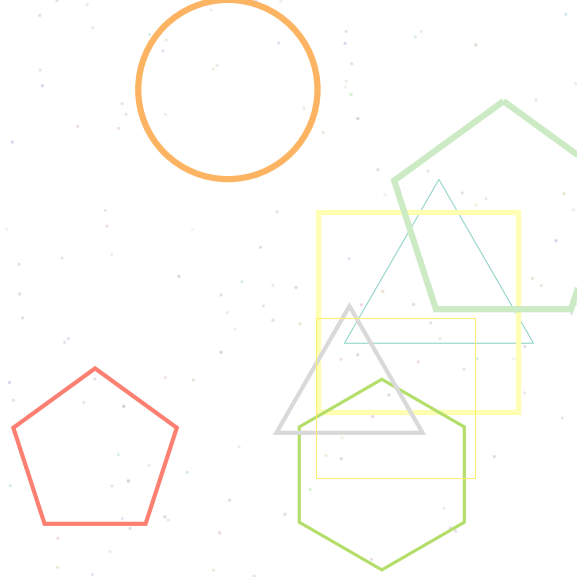[{"shape": "triangle", "thickness": 0.5, "radius": 0.95, "center": [0.76, 0.499]}, {"shape": "square", "thickness": 2.5, "radius": 0.87, "center": [0.724, 0.458]}, {"shape": "pentagon", "thickness": 2, "radius": 0.74, "center": [0.165, 0.212]}, {"shape": "circle", "thickness": 3, "radius": 0.78, "center": [0.395, 0.844]}, {"shape": "hexagon", "thickness": 1.5, "radius": 0.82, "center": [0.661, 0.177]}, {"shape": "triangle", "thickness": 2, "radius": 0.73, "center": [0.605, 0.323]}, {"shape": "pentagon", "thickness": 3, "radius": 1.0, "center": [0.872, 0.625]}, {"shape": "square", "thickness": 0.5, "radius": 0.69, "center": [0.685, 0.311]}]